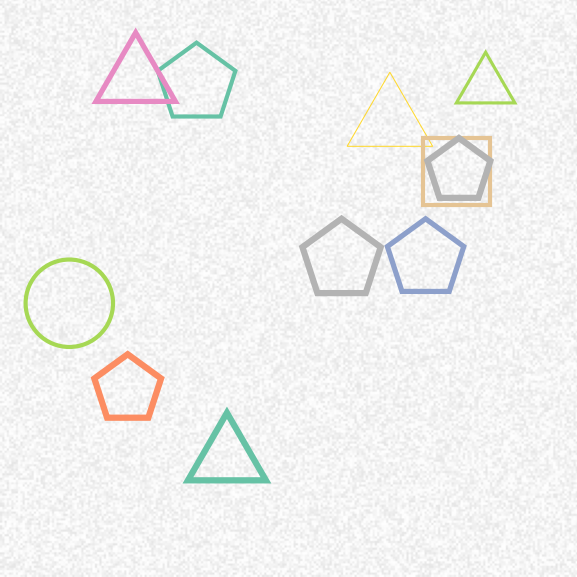[{"shape": "pentagon", "thickness": 2, "radius": 0.35, "center": [0.34, 0.855]}, {"shape": "triangle", "thickness": 3, "radius": 0.39, "center": [0.393, 0.206]}, {"shape": "pentagon", "thickness": 3, "radius": 0.3, "center": [0.221, 0.325]}, {"shape": "pentagon", "thickness": 2.5, "radius": 0.35, "center": [0.737, 0.551]}, {"shape": "triangle", "thickness": 2.5, "radius": 0.4, "center": [0.235, 0.863]}, {"shape": "circle", "thickness": 2, "radius": 0.38, "center": [0.12, 0.474]}, {"shape": "triangle", "thickness": 1.5, "radius": 0.29, "center": [0.841, 0.85]}, {"shape": "triangle", "thickness": 0.5, "radius": 0.43, "center": [0.675, 0.789]}, {"shape": "square", "thickness": 2, "radius": 0.29, "center": [0.791, 0.702]}, {"shape": "pentagon", "thickness": 3, "radius": 0.36, "center": [0.591, 0.549]}, {"shape": "pentagon", "thickness": 3, "radius": 0.29, "center": [0.795, 0.703]}]